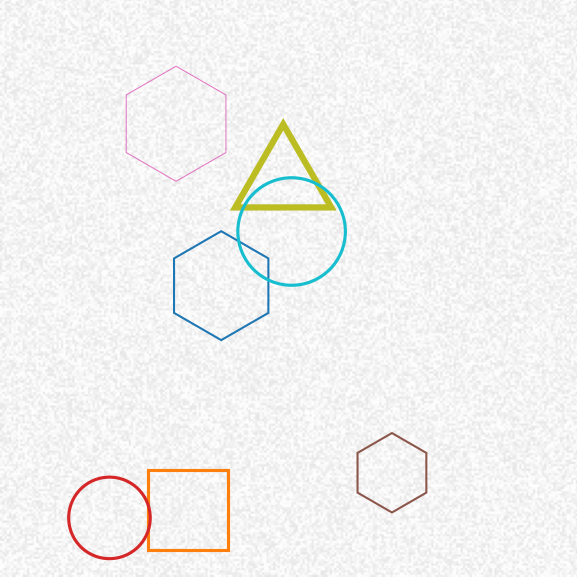[{"shape": "hexagon", "thickness": 1, "radius": 0.47, "center": [0.383, 0.504]}, {"shape": "square", "thickness": 1.5, "radius": 0.35, "center": [0.326, 0.116]}, {"shape": "circle", "thickness": 1.5, "radius": 0.35, "center": [0.19, 0.102]}, {"shape": "hexagon", "thickness": 1, "radius": 0.34, "center": [0.679, 0.18]}, {"shape": "hexagon", "thickness": 0.5, "radius": 0.5, "center": [0.305, 0.785]}, {"shape": "triangle", "thickness": 3, "radius": 0.48, "center": [0.49, 0.688]}, {"shape": "circle", "thickness": 1.5, "radius": 0.47, "center": [0.505, 0.598]}]